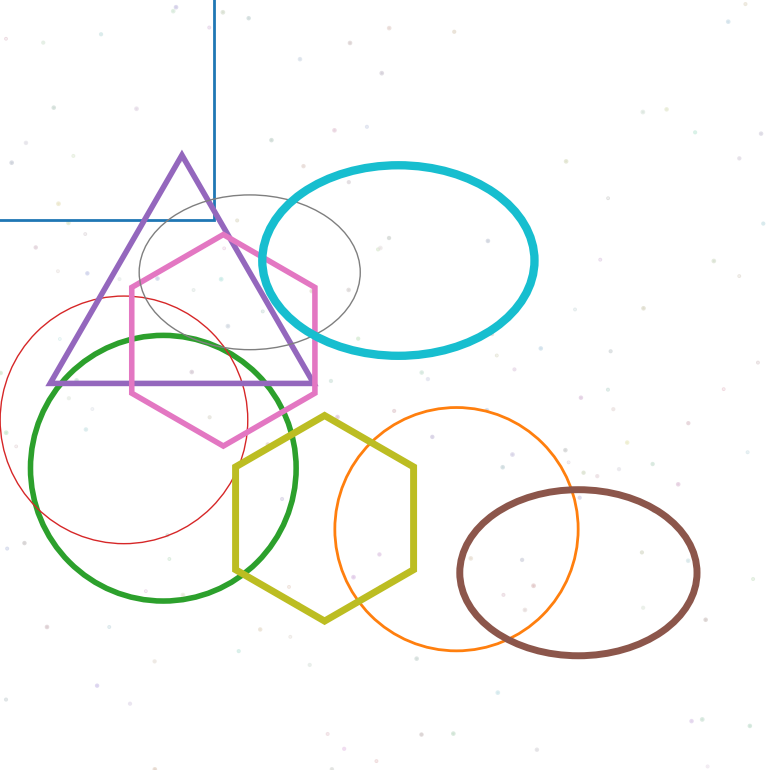[{"shape": "square", "thickness": 1, "radius": 0.86, "center": [0.105, 0.887]}, {"shape": "circle", "thickness": 1, "radius": 0.79, "center": [0.593, 0.313]}, {"shape": "circle", "thickness": 2, "radius": 0.86, "center": [0.212, 0.392]}, {"shape": "circle", "thickness": 0.5, "radius": 0.8, "center": [0.161, 0.455]}, {"shape": "triangle", "thickness": 2, "radius": 0.99, "center": [0.236, 0.601]}, {"shape": "oval", "thickness": 2.5, "radius": 0.77, "center": [0.751, 0.256]}, {"shape": "hexagon", "thickness": 2, "radius": 0.69, "center": [0.29, 0.558]}, {"shape": "oval", "thickness": 0.5, "radius": 0.72, "center": [0.324, 0.646]}, {"shape": "hexagon", "thickness": 2.5, "radius": 0.67, "center": [0.422, 0.327]}, {"shape": "oval", "thickness": 3, "radius": 0.88, "center": [0.517, 0.662]}]